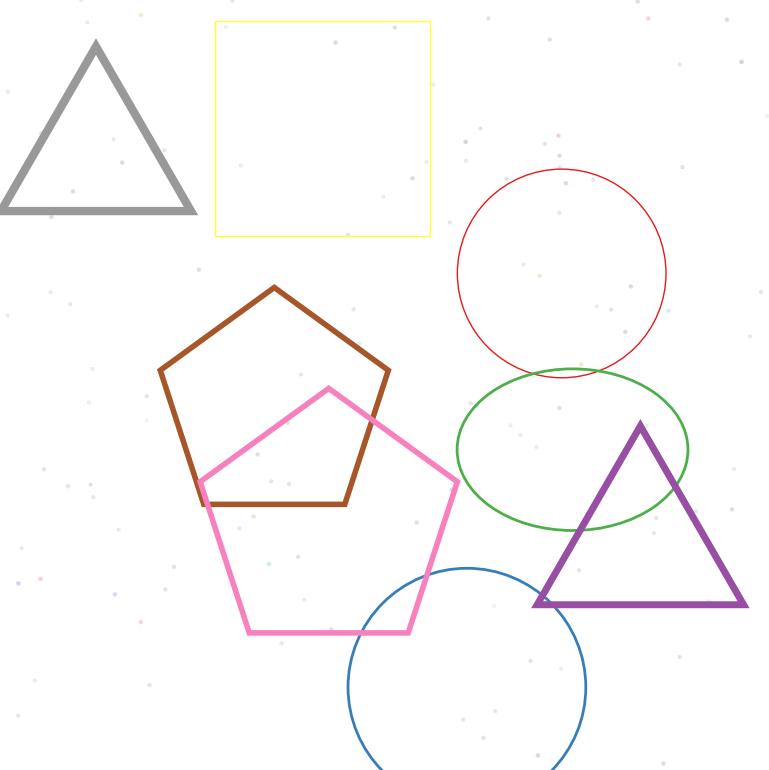[{"shape": "circle", "thickness": 0.5, "radius": 0.68, "center": [0.729, 0.645]}, {"shape": "circle", "thickness": 1, "radius": 0.77, "center": [0.606, 0.108]}, {"shape": "oval", "thickness": 1, "radius": 0.75, "center": [0.744, 0.416]}, {"shape": "triangle", "thickness": 2.5, "radius": 0.77, "center": [0.832, 0.292]}, {"shape": "square", "thickness": 0.5, "radius": 0.7, "center": [0.419, 0.833]}, {"shape": "pentagon", "thickness": 2, "radius": 0.78, "center": [0.356, 0.471]}, {"shape": "pentagon", "thickness": 2, "radius": 0.88, "center": [0.427, 0.32]}, {"shape": "triangle", "thickness": 3, "radius": 0.71, "center": [0.125, 0.797]}]